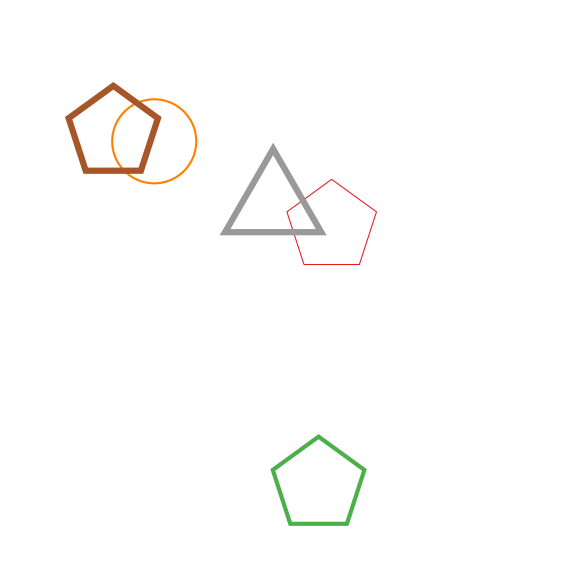[{"shape": "pentagon", "thickness": 0.5, "radius": 0.41, "center": [0.574, 0.607]}, {"shape": "pentagon", "thickness": 2, "radius": 0.42, "center": [0.552, 0.16]}, {"shape": "circle", "thickness": 1, "radius": 0.36, "center": [0.267, 0.754]}, {"shape": "pentagon", "thickness": 3, "radius": 0.41, "center": [0.196, 0.769]}, {"shape": "triangle", "thickness": 3, "radius": 0.48, "center": [0.473, 0.645]}]